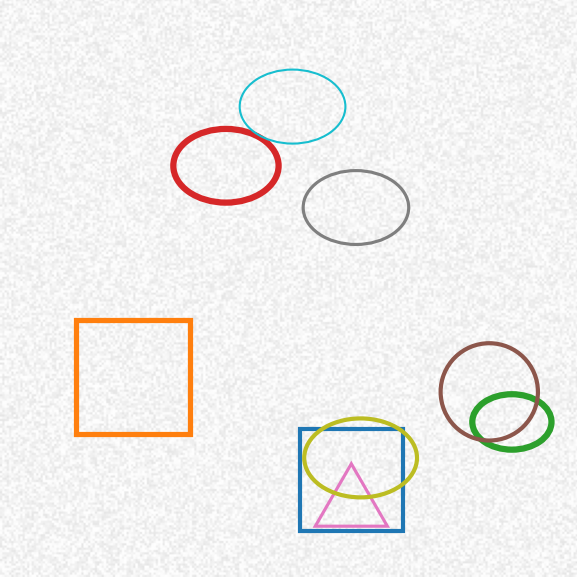[{"shape": "square", "thickness": 2, "radius": 0.44, "center": [0.609, 0.168]}, {"shape": "square", "thickness": 2.5, "radius": 0.49, "center": [0.23, 0.346]}, {"shape": "oval", "thickness": 3, "radius": 0.34, "center": [0.886, 0.268]}, {"shape": "oval", "thickness": 3, "radius": 0.46, "center": [0.391, 0.712]}, {"shape": "circle", "thickness": 2, "radius": 0.42, "center": [0.847, 0.321]}, {"shape": "triangle", "thickness": 1.5, "radius": 0.36, "center": [0.608, 0.124]}, {"shape": "oval", "thickness": 1.5, "radius": 0.46, "center": [0.616, 0.64]}, {"shape": "oval", "thickness": 2, "radius": 0.49, "center": [0.624, 0.206]}, {"shape": "oval", "thickness": 1, "radius": 0.46, "center": [0.507, 0.815]}]